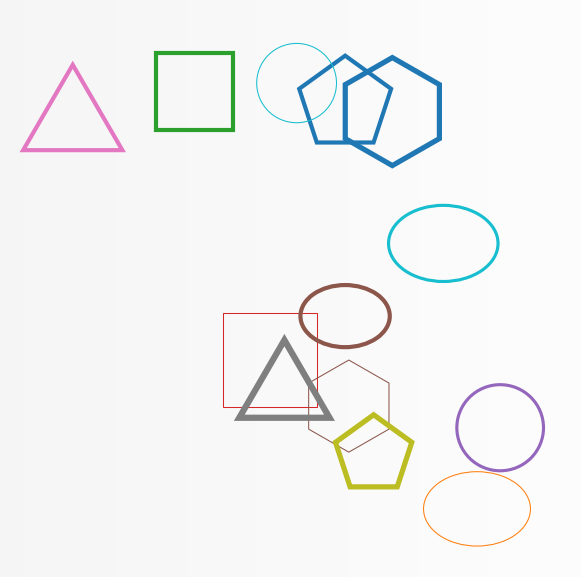[{"shape": "hexagon", "thickness": 2.5, "radius": 0.47, "center": [0.675, 0.806]}, {"shape": "pentagon", "thickness": 2, "radius": 0.42, "center": [0.594, 0.82]}, {"shape": "oval", "thickness": 0.5, "radius": 0.46, "center": [0.821, 0.118]}, {"shape": "square", "thickness": 2, "radius": 0.33, "center": [0.335, 0.841]}, {"shape": "square", "thickness": 0.5, "radius": 0.4, "center": [0.465, 0.376]}, {"shape": "circle", "thickness": 1.5, "radius": 0.37, "center": [0.861, 0.258]}, {"shape": "oval", "thickness": 2, "radius": 0.38, "center": [0.594, 0.452]}, {"shape": "hexagon", "thickness": 0.5, "radius": 0.4, "center": [0.6, 0.296]}, {"shape": "triangle", "thickness": 2, "radius": 0.49, "center": [0.125, 0.788]}, {"shape": "triangle", "thickness": 3, "radius": 0.45, "center": [0.489, 0.321]}, {"shape": "pentagon", "thickness": 2.5, "radius": 0.34, "center": [0.643, 0.212]}, {"shape": "oval", "thickness": 1.5, "radius": 0.47, "center": [0.763, 0.578]}, {"shape": "circle", "thickness": 0.5, "radius": 0.34, "center": [0.51, 0.855]}]